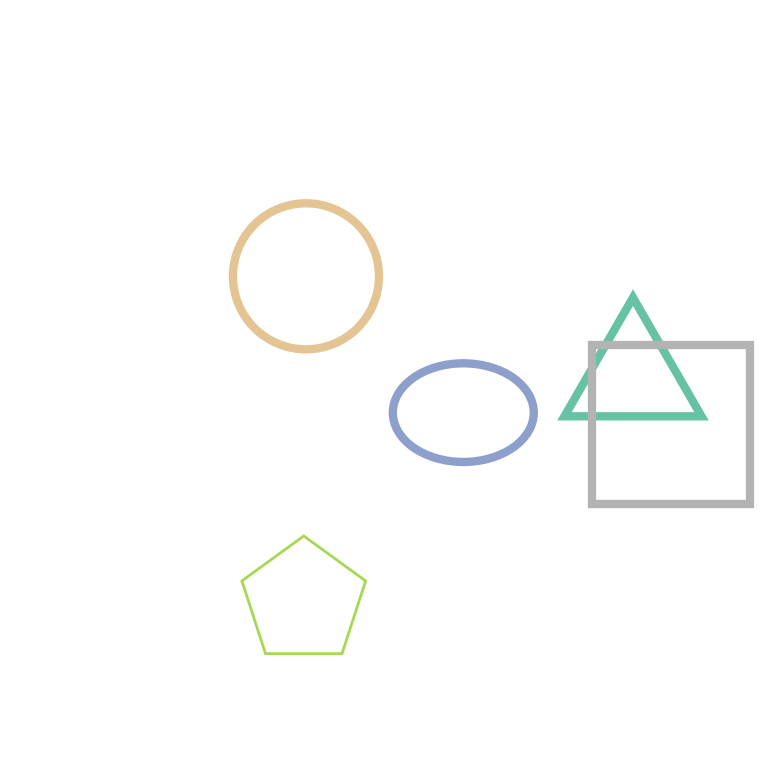[{"shape": "triangle", "thickness": 3, "radius": 0.51, "center": [0.822, 0.511]}, {"shape": "oval", "thickness": 3, "radius": 0.46, "center": [0.602, 0.464]}, {"shape": "pentagon", "thickness": 1, "radius": 0.42, "center": [0.394, 0.219]}, {"shape": "circle", "thickness": 3, "radius": 0.47, "center": [0.397, 0.641]}, {"shape": "square", "thickness": 3, "radius": 0.51, "center": [0.872, 0.449]}]